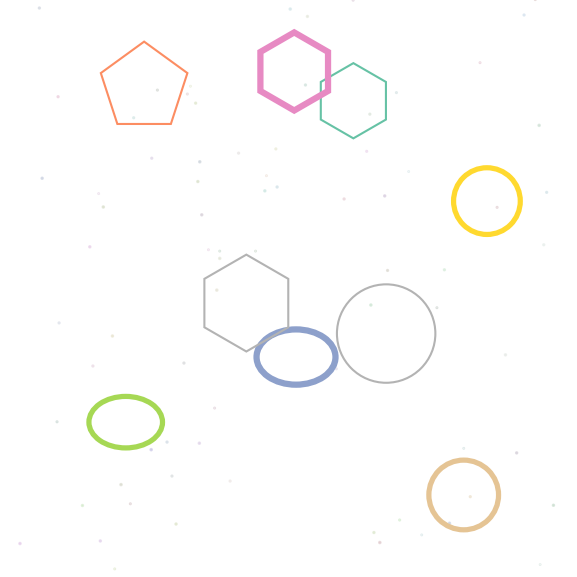[{"shape": "hexagon", "thickness": 1, "radius": 0.33, "center": [0.612, 0.825]}, {"shape": "pentagon", "thickness": 1, "radius": 0.39, "center": [0.25, 0.848]}, {"shape": "oval", "thickness": 3, "radius": 0.34, "center": [0.513, 0.381]}, {"shape": "hexagon", "thickness": 3, "radius": 0.34, "center": [0.509, 0.875]}, {"shape": "oval", "thickness": 2.5, "radius": 0.32, "center": [0.218, 0.268]}, {"shape": "circle", "thickness": 2.5, "radius": 0.29, "center": [0.843, 0.651]}, {"shape": "circle", "thickness": 2.5, "radius": 0.3, "center": [0.803, 0.142]}, {"shape": "circle", "thickness": 1, "radius": 0.43, "center": [0.669, 0.422]}, {"shape": "hexagon", "thickness": 1, "radius": 0.42, "center": [0.427, 0.474]}]